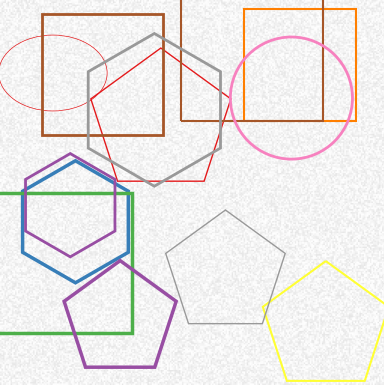[{"shape": "pentagon", "thickness": 1, "radius": 0.96, "center": [0.418, 0.684]}, {"shape": "oval", "thickness": 0.5, "radius": 0.7, "center": [0.137, 0.81]}, {"shape": "hexagon", "thickness": 2.5, "radius": 0.79, "center": [0.196, 0.424]}, {"shape": "square", "thickness": 2.5, "radius": 0.91, "center": [0.161, 0.317]}, {"shape": "pentagon", "thickness": 2.5, "radius": 0.77, "center": [0.312, 0.17]}, {"shape": "hexagon", "thickness": 2, "radius": 0.67, "center": [0.182, 0.467]}, {"shape": "square", "thickness": 1.5, "radius": 0.73, "center": [0.779, 0.832]}, {"shape": "pentagon", "thickness": 1.5, "radius": 0.86, "center": [0.846, 0.15]}, {"shape": "square", "thickness": 2, "radius": 0.79, "center": [0.266, 0.807]}, {"shape": "square", "thickness": 1.5, "radius": 0.92, "center": [0.654, 0.869]}, {"shape": "circle", "thickness": 2, "radius": 0.79, "center": [0.757, 0.745]}, {"shape": "pentagon", "thickness": 1, "radius": 0.82, "center": [0.586, 0.291]}, {"shape": "hexagon", "thickness": 2, "radius": 0.99, "center": [0.401, 0.715]}]